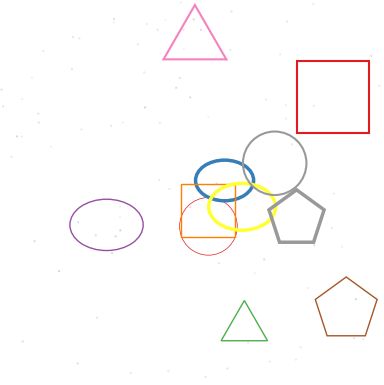[{"shape": "square", "thickness": 1.5, "radius": 0.47, "center": [0.864, 0.747]}, {"shape": "circle", "thickness": 0.5, "radius": 0.37, "center": [0.541, 0.412]}, {"shape": "oval", "thickness": 2.5, "radius": 0.38, "center": [0.583, 0.531]}, {"shape": "triangle", "thickness": 1, "radius": 0.35, "center": [0.635, 0.15]}, {"shape": "oval", "thickness": 1, "radius": 0.48, "center": [0.277, 0.416]}, {"shape": "square", "thickness": 1, "radius": 0.35, "center": [0.54, 0.454]}, {"shape": "oval", "thickness": 2.5, "radius": 0.43, "center": [0.629, 0.463]}, {"shape": "pentagon", "thickness": 1, "radius": 0.42, "center": [0.899, 0.196]}, {"shape": "triangle", "thickness": 1.5, "radius": 0.47, "center": [0.506, 0.893]}, {"shape": "pentagon", "thickness": 2.5, "radius": 0.38, "center": [0.77, 0.432]}, {"shape": "circle", "thickness": 1.5, "radius": 0.41, "center": [0.713, 0.576]}]